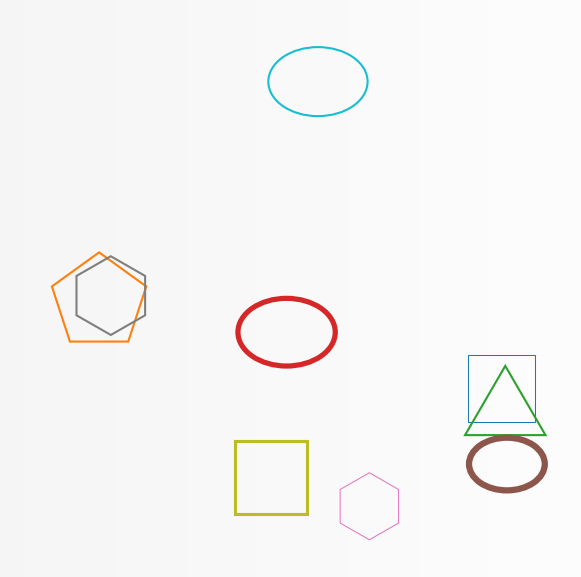[{"shape": "square", "thickness": 0.5, "radius": 0.29, "center": [0.863, 0.326]}, {"shape": "pentagon", "thickness": 1, "radius": 0.43, "center": [0.17, 0.477]}, {"shape": "triangle", "thickness": 1, "radius": 0.4, "center": [0.869, 0.286]}, {"shape": "oval", "thickness": 2.5, "radius": 0.42, "center": [0.493, 0.424]}, {"shape": "oval", "thickness": 3, "radius": 0.33, "center": [0.872, 0.196]}, {"shape": "hexagon", "thickness": 0.5, "radius": 0.29, "center": [0.635, 0.122]}, {"shape": "hexagon", "thickness": 1, "radius": 0.34, "center": [0.191, 0.487]}, {"shape": "square", "thickness": 1.5, "radius": 0.31, "center": [0.466, 0.172]}, {"shape": "oval", "thickness": 1, "radius": 0.43, "center": [0.547, 0.858]}]